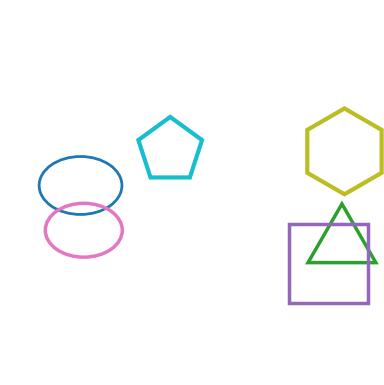[{"shape": "oval", "thickness": 2, "radius": 0.54, "center": [0.209, 0.518]}, {"shape": "triangle", "thickness": 2.5, "radius": 0.51, "center": [0.888, 0.369]}, {"shape": "square", "thickness": 2.5, "radius": 0.51, "center": [0.852, 0.316]}, {"shape": "oval", "thickness": 2.5, "radius": 0.5, "center": [0.218, 0.402]}, {"shape": "hexagon", "thickness": 3, "radius": 0.56, "center": [0.895, 0.607]}, {"shape": "pentagon", "thickness": 3, "radius": 0.43, "center": [0.442, 0.609]}]